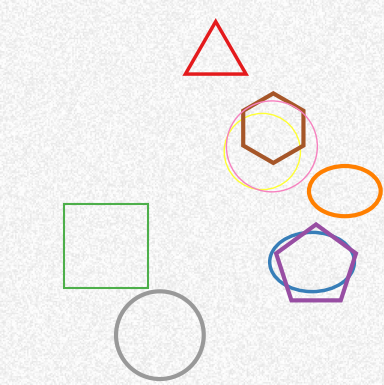[{"shape": "triangle", "thickness": 2.5, "radius": 0.45, "center": [0.56, 0.853]}, {"shape": "oval", "thickness": 2.5, "radius": 0.55, "center": [0.811, 0.319]}, {"shape": "square", "thickness": 1.5, "radius": 0.54, "center": [0.275, 0.36]}, {"shape": "pentagon", "thickness": 3, "radius": 0.55, "center": [0.821, 0.308]}, {"shape": "oval", "thickness": 3, "radius": 0.47, "center": [0.896, 0.504]}, {"shape": "circle", "thickness": 1, "radius": 0.49, "center": [0.681, 0.606]}, {"shape": "hexagon", "thickness": 3, "radius": 0.45, "center": [0.71, 0.667]}, {"shape": "circle", "thickness": 1, "radius": 0.59, "center": [0.706, 0.62]}, {"shape": "circle", "thickness": 3, "radius": 0.57, "center": [0.415, 0.129]}]